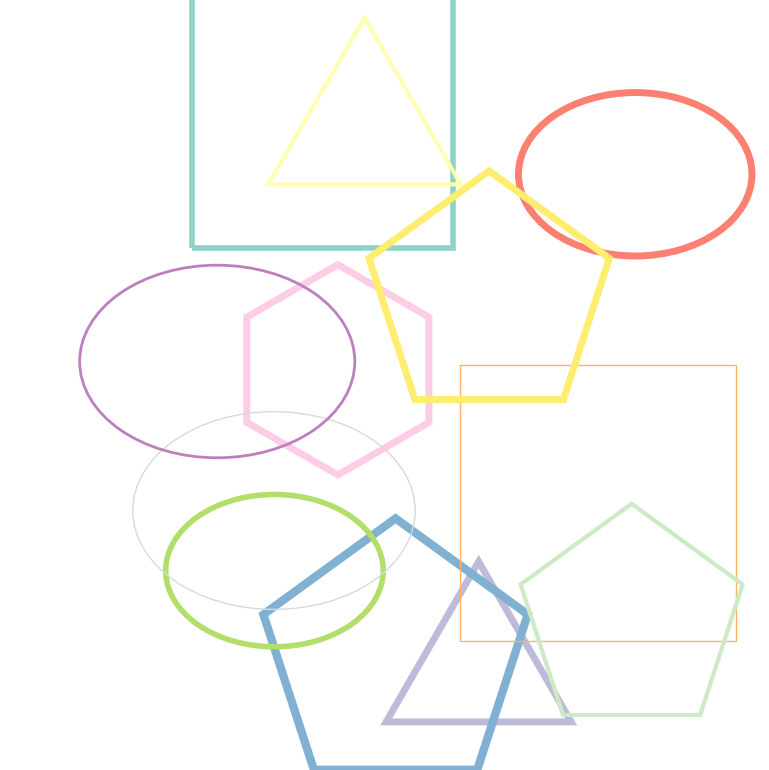[{"shape": "square", "thickness": 2, "radius": 0.85, "center": [0.419, 0.848]}, {"shape": "triangle", "thickness": 1.5, "radius": 0.72, "center": [0.473, 0.833]}, {"shape": "triangle", "thickness": 2.5, "radius": 0.69, "center": [0.622, 0.132]}, {"shape": "oval", "thickness": 2.5, "radius": 0.76, "center": [0.825, 0.774]}, {"shape": "pentagon", "thickness": 3, "radius": 0.9, "center": [0.514, 0.146]}, {"shape": "square", "thickness": 0.5, "radius": 0.9, "center": [0.776, 0.346]}, {"shape": "oval", "thickness": 2, "radius": 0.71, "center": [0.356, 0.259]}, {"shape": "hexagon", "thickness": 2.5, "radius": 0.68, "center": [0.439, 0.52]}, {"shape": "oval", "thickness": 0.5, "radius": 0.92, "center": [0.356, 0.337]}, {"shape": "oval", "thickness": 1, "radius": 0.89, "center": [0.282, 0.531]}, {"shape": "pentagon", "thickness": 1.5, "radius": 0.76, "center": [0.82, 0.194]}, {"shape": "pentagon", "thickness": 2.5, "radius": 0.82, "center": [0.635, 0.614]}]